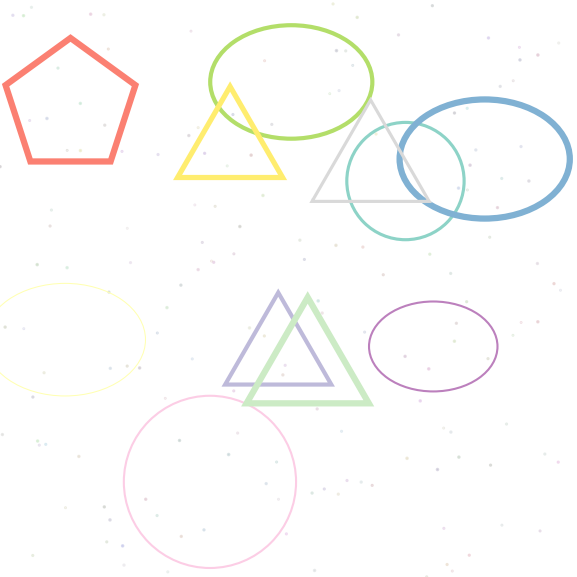[{"shape": "circle", "thickness": 1.5, "radius": 0.51, "center": [0.702, 0.686]}, {"shape": "oval", "thickness": 0.5, "radius": 0.7, "center": [0.113, 0.411]}, {"shape": "triangle", "thickness": 2, "radius": 0.53, "center": [0.482, 0.386]}, {"shape": "pentagon", "thickness": 3, "radius": 0.59, "center": [0.122, 0.815]}, {"shape": "oval", "thickness": 3, "radius": 0.74, "center": [0.839, 0.724]}, {"shape": "oval", "thickness": 2, "radius": 0.7, "center": [0.504, 0.857]}, {"shape": "circle", "thickness": 1, "radius": 0.75, "center": [0.364, 0.165]}, {"shape": "triangle", "thickness": 1.5, "radius": 0.59, "center": [0.642, 0.709]}, {"shape": "oval", "thickness": 1, "radius": 0.56, "center": [0.75, 0.399]}, {"shape": "triangle", "thickness": 3, "radius": 0.61, "center": [0.533, 0.362]}, {"shape": "triangle", "thickness": 2.5, "radius": 0.53, "center": [0.398, 0.744]}]